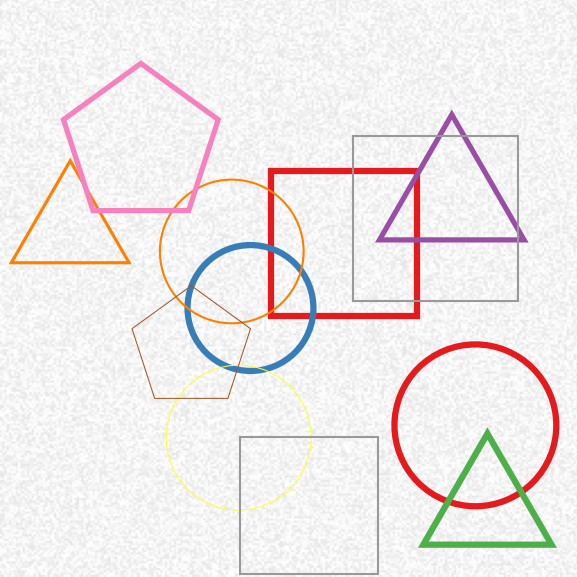[{"shape": "square", "thickness": 3, "radius": 0.63, "center": [0.595, 0.577]}, {"shape": "circle", "thickness": 3, "radius": 0.7, "center": [0.823, 0.263]}, {"shape": "circle", "thickness": 3, "radius": 0.54, "center": [0.434, 0.466]}, {"shape": "triangle", "thickness": 3, "radius": 0.64, "center": [0.844, 0.12]}, {"shape": "triangle", "thickness": 2.5, "radius": 0.72, "center": [0.782, 0.656]}, {"shape": "circle", "thickness": 1, "radius": 0.62, "center": [0.401, 0.564]}, {"shape": "triangle", "thickness": 1.5, "radius": 0.59, "center": [0.122, 0.603]}, {"shape": "circle", "thickness": 0.5, "radius": 0.63, "center": [0.413, 0.241]}, {"shape": "pentagon", "thickness": 0.5, "radius": 0.54, "center": [0.331, 0.397]}, {"shape": "pentagon", "thickness": 2.5, "radius": 0.7, "center": [0.244, 0.748]}, {"shape": "square", "thickness": 1, "radius": 0.71, "center": [0.754, 0.62]}, {"shape": "square", "thickness": 1, "radius": 0.6, "center": [0.535, 0.124]}]